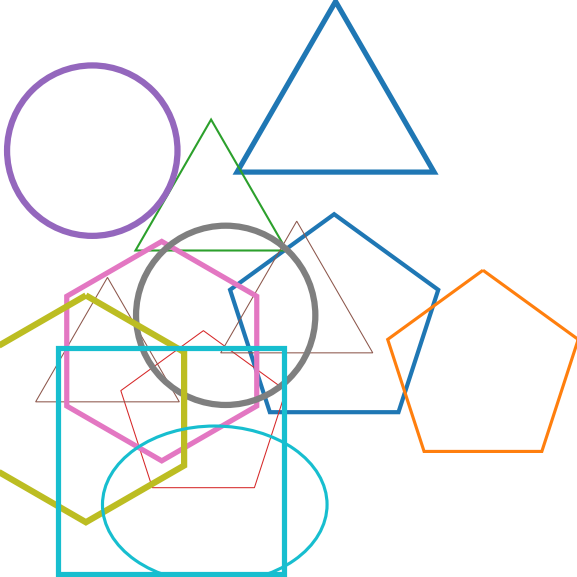[{"shape": "pentagon", "thickness": 2, "radius": 0.95, "center": [0.579, 0.439]}, {"shape": "triangle", "thickness": 2.5, "radius": 0.98, "center": [0.581, 0.8]}, {"shape": "pentagon", "thickness": 1.5, "radius": 0.87, "center": [0.836, 0.358]}, {"shape": "triangle", "thickness": 1, "radius": 0.76, "center": [0.366, 0.641]}, {"shape": "pentagon", "thickness": 0.5, "radius": 0.75, "center": [0.352, 0.276]}, {"shape": "circle", "thickness": 3, "radius": 0.74, "center": [0.16, 0.738]}, {"shape": "triangle", "thickness": 0.5, "radius": 0.72, "center": [0.186, 0.375]}, {"shape": "triangle", "thickness": 0.5, "radius": 0.76, "center": [0.514, 0.464]}, {"shape": "hexagon", "thickness": 2.5, "radius": 0.95, "center": [0.28, 0.391]}, {"shape": "circle", "thickness": 3, "radius": 0.78, "center": [0.391, 0.453]}, {"shape": "hexagon", "thickness": 3, "radius": 0.98, "center": [0.149, 0.291]}, {"shape": "oval", "thickness": 1.5, "radius": 0.97, "center": [0.372, 0.125]}, {"shape": "square", "thickness": 2.5, "radius": 0.98, "center": [0.296, 0.201]}]